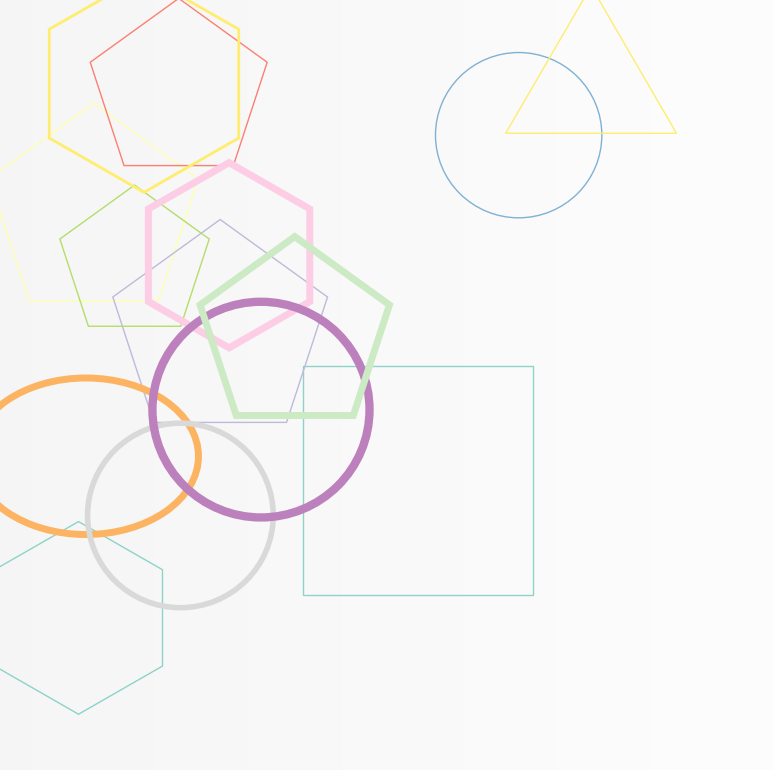[{"shape": "hexagon", "thickness": 0.5, "radius": 0.63, "center": [0.101, 0.198]}, {"shape": "square", "thickness": 0.5, "radius": 0.74, "center": [0.539, 0.376]}, {"shape": "pentagon", "thickness": 0.5, "radius": 0.71, "center": [0.121, 0.724]}, {"shape": "pentagon", "thickness": 0.5, "radius": 0.73, "center": [0.284, 0.569]}, {"shape": "pentagon", "thickness": 0.5, "radius": 0.6, "center": [0.231, 0.882]}, {"shape": "circle", "thickness": 0.5, "radius": 0.54, "center": [0.669, 0.824]}, {"shape": "oval", "thickness": 2.5, "radius": 0.73, "center": [0.111, 0.407]}, {"shape": "pentagon", "thickness": 0.5, "radius": 0.51, "center": [0.174, 0.658]}, {"shape": "hexagon", "thickness": 2.5, "radius": 0.6, "center": [0.296, 0.668]}, {"shape": "circle", "thickness": 2, "radius": 0.6, "center": [0.233, 0.331]}, {"shape": "circle", "thickness": 3, "radius": 0.7, "center": [0.337, 0.468]}, {"shape": "pentagon", "thickness": 2.5, "radius": 0.64, "center": [0.38, 0.564]}, {"shape": "hexagon", "thickness": 1, "radius": 0.71, "center": [0.186, 0.891]}, {"shape": "triangle", "thickness": 0.5, "radius": 0.64, "center": [0.763, 0.891]}]